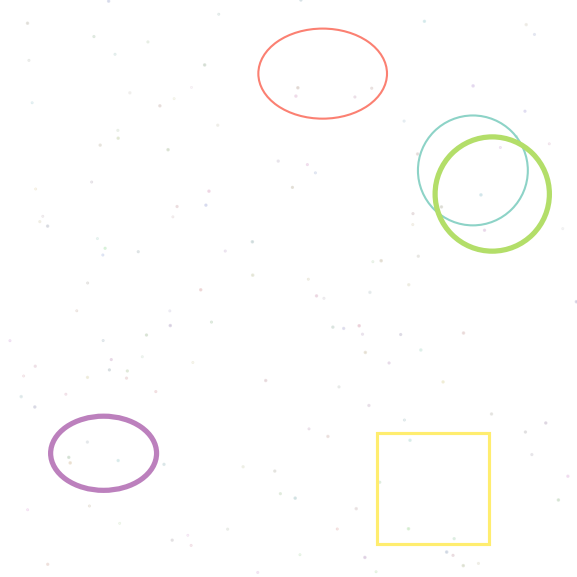[{"shape": "circle", "thickness": 1, "radius": 0.48, "center": [0.819, 0.704]}, {"shape": "oval", "thickness": 1, "radius": 0.56, "center": [0.559, 0.872]}, {"shape": "circle", "thickness": 2.5, "radius": 0.49, "center": [0.852, 0.663]}, {"shape": "oval", "thickness": 2.5, "radius": 0.46, "center": [0.179, 0.214]}, {"shape": "square", "thickness": 1.5, "radius": 0.48, "center": [0.75, 0.153]}]